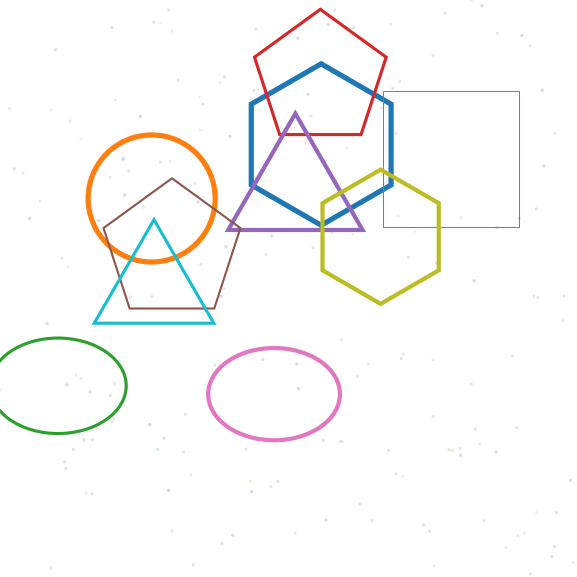[{"shape": "hexagon", "thickness": 2.5, "radius": 0.7, "center": [0.556, 0.749]}, {"shape": "circle", "thickness": 2.5, "radius": 0.55, "center": [0.263, 0.655]}, {"shape": "oval", "thickness": 1.5, "radius": 0.59, "center": [0.1, 0.331]}, {"shape": "pentagon", "thickness": 1.5, "radius": 0.6, "center": [0.555, 0.863]}, {"shape": "triangle", "thickness": 2, "radius": 0.67, "center": [0.511, 0.668]}, {"shape": "pentagon", "thickness": 1, "radius": 0.62, "center": [0.298, 0.566]}, {"shape": "oval", "thickness": 2, "radius": 0.57, "center": [0.475, 0.317]}, {"shape": "square", "thickness": 0.5, "radius": 0.59, "center": [0.781, 0.724]}, {"shape": "hexagon", "thickness": 2, "radius": 0.58, "center": [0.659, 0.589]}, {"shape": "triangle", "thickness": 1.5, "radius": 0.6, "center": [0.267, 0.499]}]